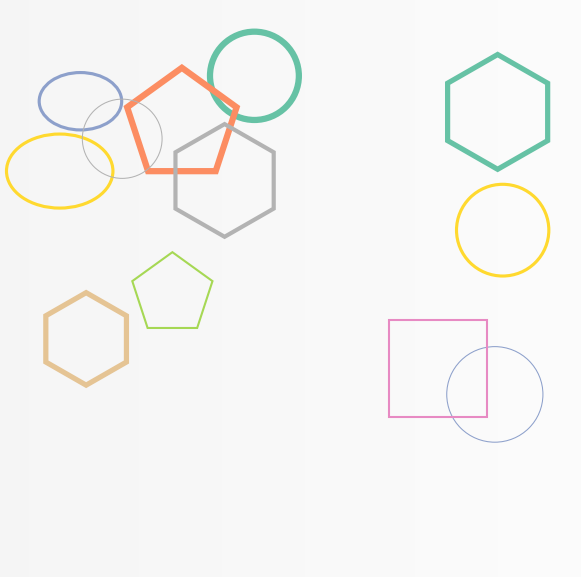[{"shape": "circle", "thickness": 3, "radius": 0.38, "center": [0.438, 0.868]}, {"shape": "hexagon", "thickness": 2.5, "radius": 0.5, "center": [0.856, 0.805]}, {"shape": "pentagon", "thickness": 3, "radius": 0.49, "center": [0.313, 0.783]}, {"shape": "oval", "thickness": 1.5, "radius": 0.35, "center": [0.138, 0.824]}, {"shape": "circle", "thickness": 0.5, "radius": 0.41, "center": [0.851, 0.316]}, {"shape": "square", "thickness": 1, "radius": 0.42, "center": [0.753, 0.361]}, {"shape": "pentagon", "thickness": 1, "radius": 0.36, "center": [0.297, 0.49]}, {"shape": "oval", "thickness": 1.5, "radius": 0.46, "center": [0.103, 0.703]}, {"shape": "circle", "thickness": 1.5, "radius": 0.4, "center": [0.865, 0.601]}, {"shape": "hexagon", "thickness": 2.5, "radius": 0.4, "center": [0.148, 0.412]}, {"shape": "hexagon", "thickness": 2, "radius": 0.49, "center": [0.386, 0.687]}, {"shape": "circle", "thickness": 0.5, "radius": 0.34, "center": [0.21, 0.759]}]